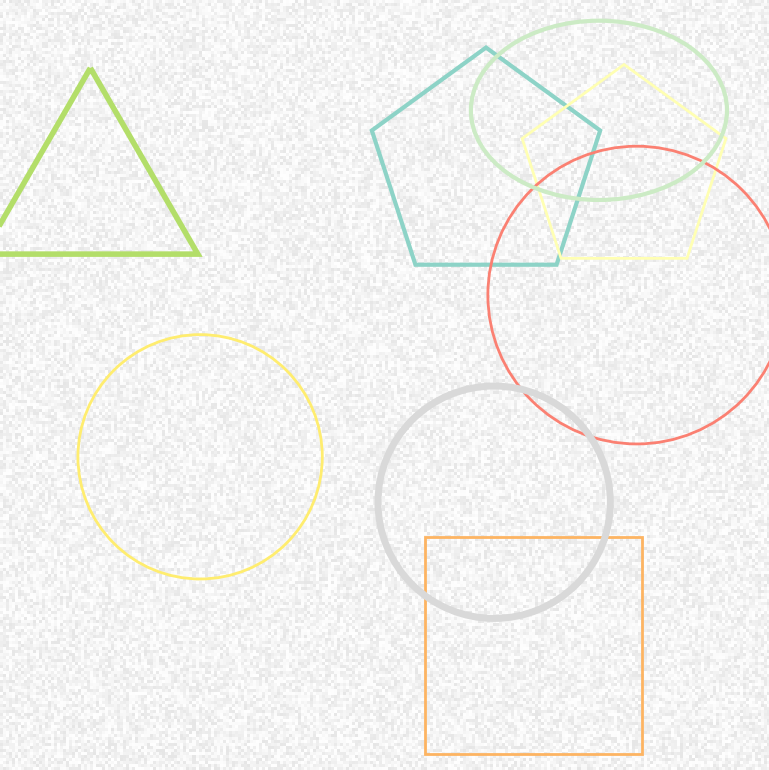[{"shape": "pentagon", "thickness": 1.5, "radius": 0.78, "center": [0.631, 0.782]}, {"shape": "pentagon", "thickness": 1, "radius": 0.7, "center": [0.81, 0.777]}, {"shape": "circle", "thickness": 1, "radius": 0.97, "center": [0.827, 0.617]}, {"shape": "square", "thickness": 1, "radius": 0.7, "center": [0.693, 0.161]}, {"shape": "triangle", "thickness": 2, "radius": 0.81, "center": [0.117, 0.751]}, {"shape": "circle", "thickness": 2.5, "radius": 0.75, "center": [0.642, 0.348]}, {"shape": "oval", "thickness": 1.5, "radius": 0.83, "center": [0.778, 0.857]}, {"shape": "circle", "thickness": 1, "radius": 0.79, "center": [0.26, 0.407]}]